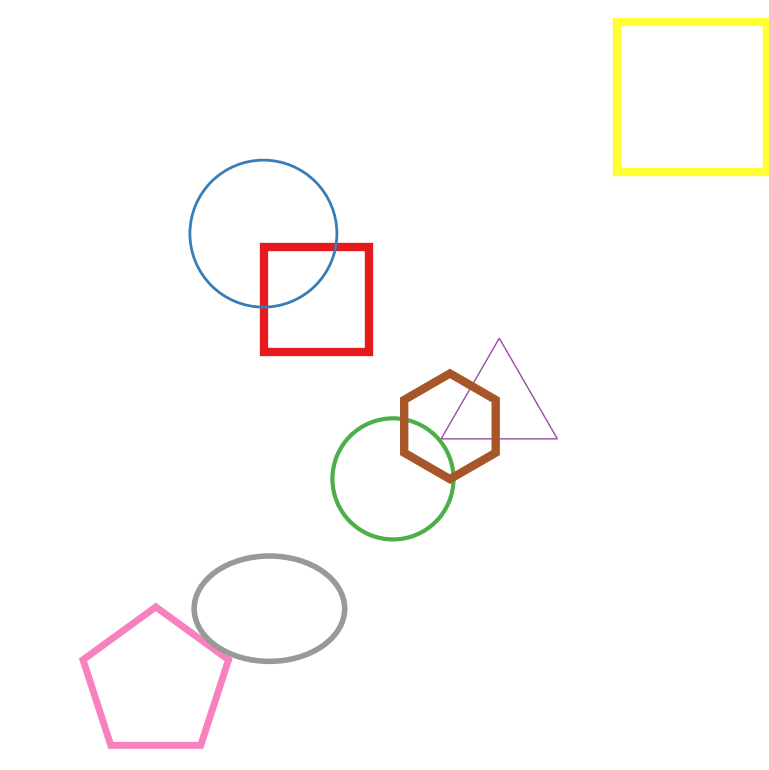[{"shape": "square", "thickness": 3, "radius": 0.34, "center": [0.411, 0.611]}, {"shape": "circle", "thickness": 1, "radius": 0.48, "center": [0.342, 0.697]}, {"shape": "circle", "thickness": 1.5, "radius": 0.39, "center": [0.51, 0.378]}, {"shape": "triangle", "thickness": 0.5, "radius": 0.44, "center": [0.648, 0.474]}, {"shape": "square", "thickness": 3, "radius": 0.49, "center": [0.898, 0.874]}, {"shape": "hexagon", "thickness": 3, "radius": 0.34, "center": [0.584, 0.446]}, {"shape": "pentagon", "thickness": 2.5, "radius": 0.5, "center": [0.202, 0.112]}, {"shape": "oval", "thickness": 2, "radius": 0.49, "center": [0.35, 0.21]}]